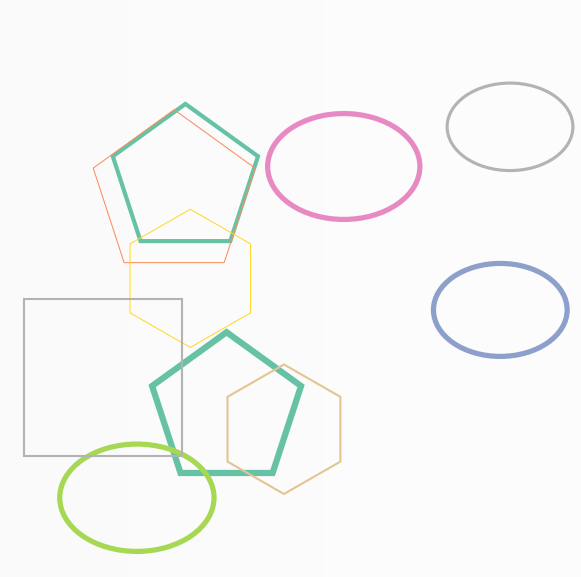[{"shape": "pentagon", "thickness": 3, "radius": 0.67, "center": [0.39, 0.289]}, {"shape": "pentagon", "thickness": 2, "radius": 0.66, "center": [0.319, 0.688]}, {"shape": "pentagon", "thickness": 0.5, "radius": 0.73, "center": [0.3, 0.663]}, {"shape": "oval", "thickness": 2.5, "radius": 0.58, "center": [0.861, 0.462]}, {"shape": "oval", "thickness": 2.5, "radius": 0.65, "center": [0.591, 0.711]}, {"shape": "oval", "thickness": 2.5, "radius": 0.66, "center": [0.235, 0.137]}, {"shape": "hexagon", "thickness": 0.5, "radius": 0.6, "center": [0.327, 0.517]}, {"shape": "hexagon", "thickness": 1, "radius": 0.56, "center": [0.489, 0.256]}, {"shape": "square", "thickness": 1, "radius": 0.68, "center": [0.177, 0.346]}, {"shape": "oval", "thickness": 1.5, "radius": 0.54, "center": [0.877, 0.78]}]